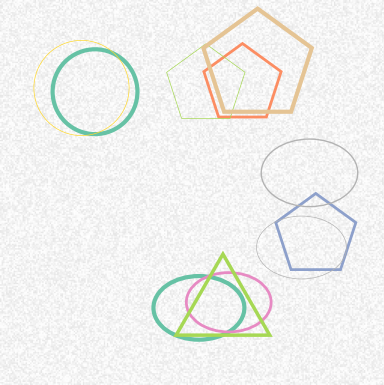[{"shape": "circle", "thickness": 3, "radius": 0.55, "center": [0.247, 0.762]}, {"shape": "oval", "thickness": 3, "radius": 0.59, "center": [0.517, 0.2]}, {"shape": "pentagon", "thickness": 2, "radius": 0.53, "center": [0.63, 0.781]}, {"shape": "pentagon", "thickness": 2, "radius": 0.55, "center": [0.82, 0.388]}, {"shape": "oval", "thickness": 2, "radius": 0.55, "center": [0.594, 0.215]}, {"shape": "pentagon", "thickness": 0.5, "radius": 0.54, "center": [0.535, 0.779]}, {"shape": "triangle", "thickness": 2.5, "radius": 0.7, "center": [0.579, 0.2]}, {"shape": "circle", "thickness": 0.5, "radius": 0.62, "center": [0.212, 0.772]}, {"shape": "pentagon", "thickness": 3, "radius": 0.74, "center": [0.669, 0.83]}, {"shape": "oval", "thickness": 0.5, "radius": 0.58, "center": [0.783, 0.357]}, {"shape": "oval", "thickness": 1, "radius": 0.63, "center": [0.804, 0.551]}]